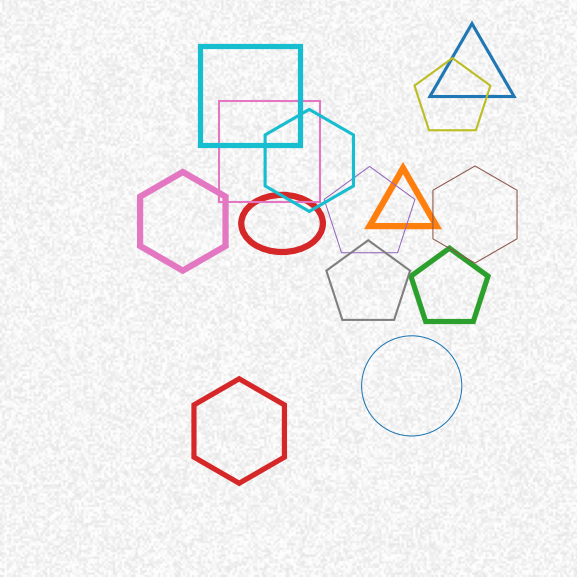[{"shape": "triangle", "thickness": 1.5, "radius": 0.42, "center": [0.817, 0.874]}, {"shape": "circle", "thickness": 0.5, "radius": 0.43, "center": [0.713, 0.331]}, {"shape": "triangle", "thickness": 3, "radius": 0.34, "center": [0.698, 0.641]}, {"shape": "pentagon", "thickness": 2.5, "radius": 0.35, "center": [0.778, 0.499]}, {"shape": "oval", "thickness": 3, "radius": 0.35, "center": [0.488, 0.612]}, {"shape": "hexagon", "thickness": 2.5, "radius": 0.45, "center": [0.414, 0.253]}, {"shape": "pentagon", "thickness": 0.5, "radius": 0.41, "center": [0.64, 0.628]}, {"shape": "hexagon", "thickness": 0.5, "radius": 0.42, "center": [0.822, 0.628]}, {"shape": "hexagon", "thickness": 3, "radius": 0.43, "center": [0.317, 0.616]}, {"shape": "square", "thickness": 1, "radius": 0.44, "center": [0.466, 0.737]}, {"shape": "pentagon", "thickness": 1, "radius": 0.38, "center": [0.638, 0.507]}, {"shape": "pentagon", "thickness": 1, "radius": 0.35, "center": [0.783, 0.829]}, {"shape": "square", "thickness": 2.5, "radius": 0.43, "center": [0.433, 0.834]}, {"shape": "hexagon", "thickness": 1.5, "radius": 0.44, "center": [0.536, 0.721]}]